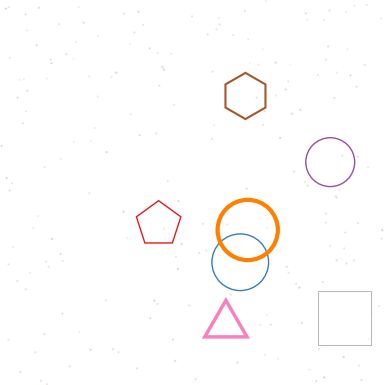[{"shape": "pentagon", "thickness": 1, "radius": 0.3, "center": [0.412, 0.418]}, {"shape": "circle", "thickness": 1, "radius": 0.37, "center": [0.624, 0.319]}, {"shape": "circle", "thickness": 1, "radius": 0.32, "center": [0.858, 0.579]}, {"shape": "circle", "thickness": 3, "radius": 0.39, "center": [0.643, 0.403]}, {"shape": "hexagon", "thickness": 1.5, "radius": 0.3, "center": [0.638, 0.751]}, {"shape": "triangle", "thickness": 2.5, "radius": 0.32, "center": [0.587, 0.157]}, {"shape": "square", "thickness": 0.5, "radius": 0.35, "center": [0.894, 0.175]}]